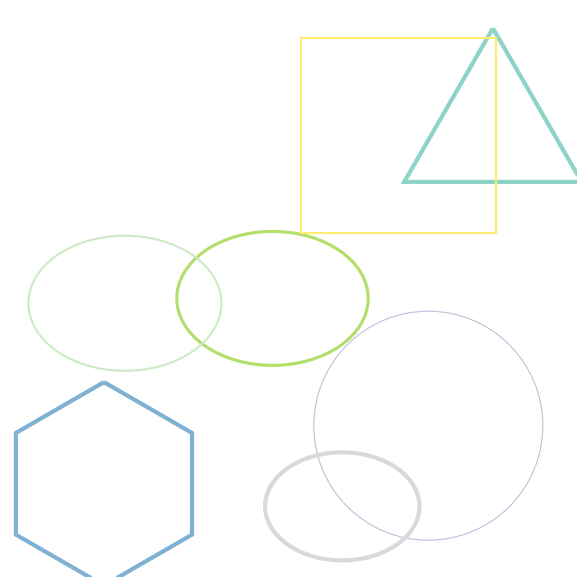[{"shape": "triangle", "thickness": 2, "radius": 0.89, "center": [0.854, 0.773]}, {"shape": "circle", "thickness": 0.5, "radius": 0.99, "center": [0.742, 0.262]}, {"shape": "hexagon", "thickness": 2, "radius": 0.88, "center": [0.18, 0.161]}, {"shape": "oval", "thickness": 1.5, "radius": 0.83, "center": [0.472, 0.482]}, {"shape": "oval", "thickness": 2, "radius": 0.67, "center": [0.593, 0.122]}, {"shape": "oval", "thickness": 1, "radius": 0.84, "center": [0.216, 0.474]}, {"shape": "square", "thickness": 1, "radius": 0.85, "center": [0.69, 0.765]}]